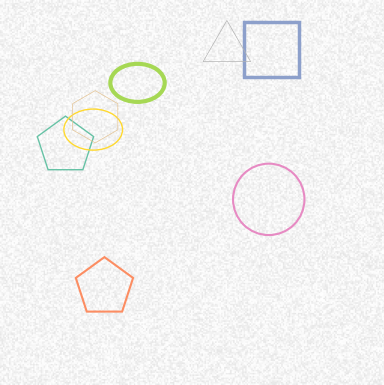[{"shape": "pentagon", "thickness": 1, "radius": 0.38, "center": [0.17, 0.621]}, {"shape": "pentagon", "thickness": 1.5, "radius": 0.39, "center": [0.271, 0.254]}, {"shape": "square", "thickness": 2.5, "radius": 0.36, "center": [0.706, 0.872]}, {"shape": "circle", "thickness": 1.5, "radius": 0.46, "center": [0.698, 0.482]}, {"shape": "oval", "thickness": 3, "radius": 0.35, "center": [0.357, 0.785]}, {"shape": "oval", "thickness": 1, "radius": 0.38, "center": [0.242, 0.663]}, {"shape": "hexagon", "thickness": 0.5, "radius": 0.34, "center": [0.247, 0.697]}, {"shape": "triangle", "thickness": 0.5, "radius": 0.36, "center": [0.589, 0.876]}]